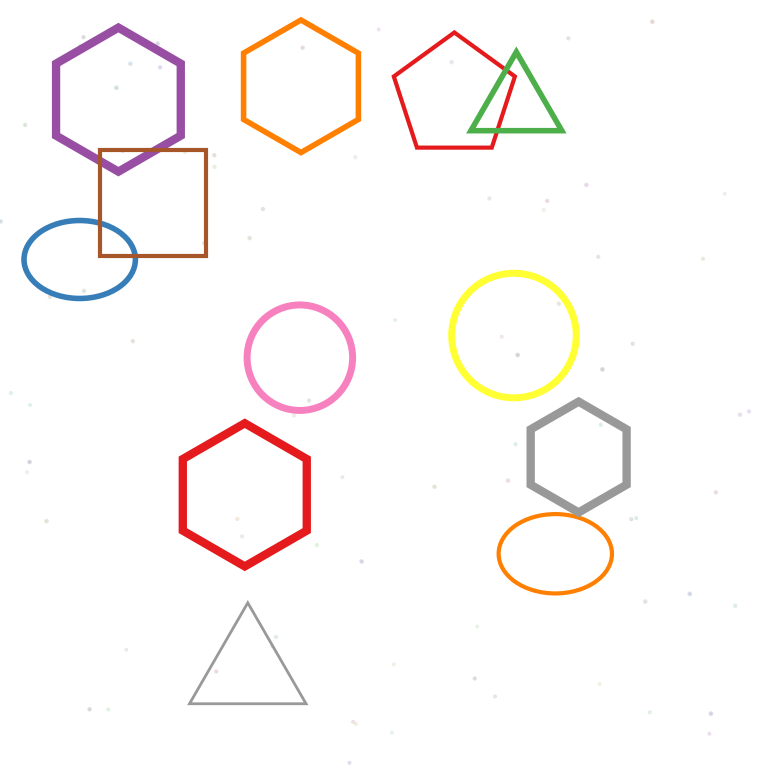[{"shape": "hexagon", "thickness": 3, "radius": 0.46, "center": [0.318, 0.357]}, {"shape": "pentagon", "thickness": 1.5, "radius": 0.41, "center": [0.59, 0.875]}, {"shape": "oval", "thickness": 2, "radius": 0.36, "center": [0.104, 0.663]}, {"shape": "triangle", "thickness": 2, "radius": 0.34, "center": [0.671, 0.864]}, {"shape": "hexagon", "thickness": 3, "radius": 0.47, "center": [0.154, 0.871]}, {"shape": "hexagon", "thickness": 2, "radius": 0.43, "center": [0.391, 0.888]}, {"shape": "oval", "thickness": 1.5, "radius": 0.37, "center": [0.721, 0.281]}, {"shape": "circle", "thickness": 2.5, "radius": 0.4, "center": [0.667, 0.564]}, {"shape": "square", "thickness": 1.5, "radius": 0.34, "center": [0.199, 0.736]}, {"shape": "circle", "thickness": 2.5, "radius": 0.34, "center": [0.389, 0.535]}, {"shape": "triangle", "thickness": 1, "radius": 0.44, "center": [0.322, 0.13]}, {"shape": "hexagon", "thickness": 3, "radius": 0.36, "center": [0.751, 0.406]}]